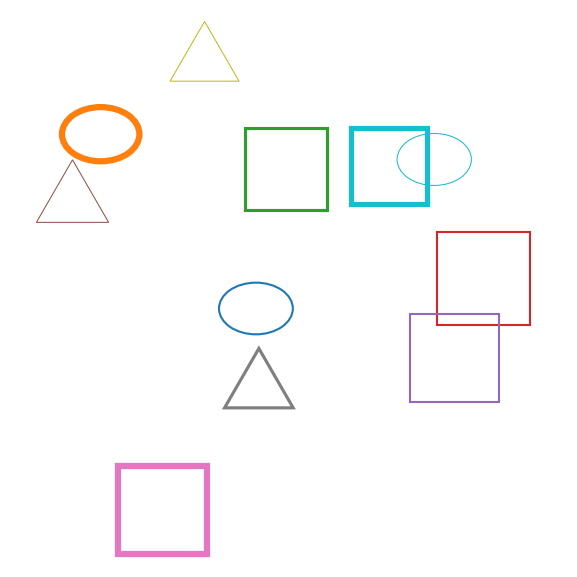[{"shape": "oval", "thickness": 1, "radius": 0.32, "center": [0.443, 0.465]}, {"shape": "oval", "thickness": 3, "radius": 0.34, "center": [0.174, 0.767]}, {"shape": "square", "thickness": 1.5, "radius": 0.35, "center": [0.496, 0.707]}, {"shape": "square", "thickness": 1, "radius": 0.4, "center": [0.837, 0.516]}, {"shape": "square", "thickness": 1, "radius": 0.38, "center": [0.787, 0.379]}, {"shape": "triangle", "thickness": 0.5, "radius": 0.36, "center": [0.126, 0.65]}, {"shape": "square", "thickness": 3, "radius": 0.38, "center": [0.281, 0.116]}, {"shape": "triangle", "thickness": 1.5, "radius": 0.34, "center": [0.448, 0.327]}, {"shape": "triangle", "thickness": 0.5, "radius": 0.34, "center": [0.354, 0.893]}, {"shape": "oval", "thickness": 0.5, "radius": 0.32, "center": [0.752, 0.723]}, {"shape": "square", "thickness": 2.5, "radius": 0.33, "center": [0.674, 0.711]}]